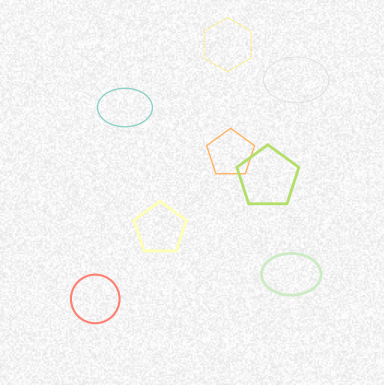[{"shape": "oval", "thickness": 1, "radius": 0.36, "center": [0.325, 0.721]}, {"shape": "pentagon", "thickness": 2, "radius": 0.36, "center": [0.416, 0.406]}, {"shape": "circle", "thickness": 1.5, "radius": 0.32, "center": [0.247, 0.224]}, {"shape": "pentagon", "thickness": 1, "radius": 0.33, "center": [0.599, 0.601]}, {"shape": "pentagon", "thickness": 2, "radius": 0.42, "center": [0.696, 0.539]}, {"shape": "oval", "thickness": 0.5, "radius": 0.43, "center": [0.77, 0.792]}, {"shape": "oval", "thickness": 2, "radius": 0.39, "center": [0.757, 0.288]}, {"shape": "hexagon", "thickness": 0.5, "radius": 0.35, "center": [0.591, 0.884]}]